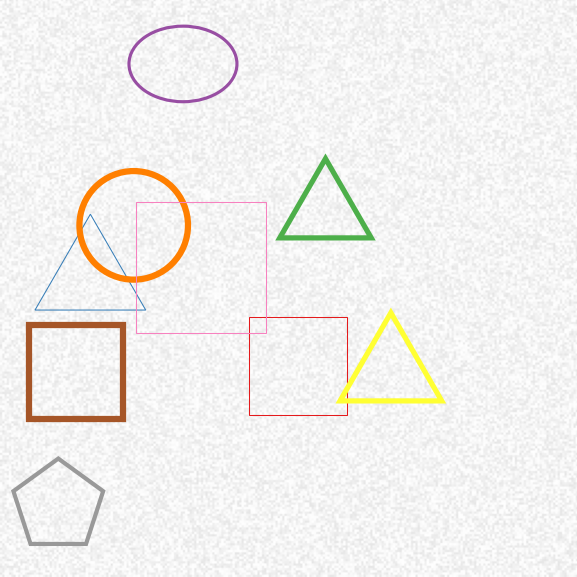[{"shape": "square", "thickness": 0.5, "radius": 0.42, "center": [0.515, 0.365]}, {"shape": "triangle", "thickness": 0.5, "radius": 0.55, "center": [0.156, 0.518]}, {"shape": "triangle", "thickness": 2.5, "radius": 0.46, "center": [0.564, 0.633]}, {"shape": "oval", "thickness": 1.5, "radius": 0.47, "center": [0.317, 0.888]}, {"shape": "circle", "thickness": 3, "radius": 0.47, "center": [0.232, 0.609]}, {"shape": "triangle", "thickness": 2.5, "radius": 0.51, "center": [0.677, 0.356]}, {"shape": "square", "thickness": 3, "radius": 0.41, "center": [0.132, 0.355]}, {"shape": "square", "thickness": 0.5, "radius": 0.57, "center": [0.348, 0.535]}, {"shape": "pentagon", "thickness": 2, "radius": 0.41, "center": [0.101, 0.123]}]